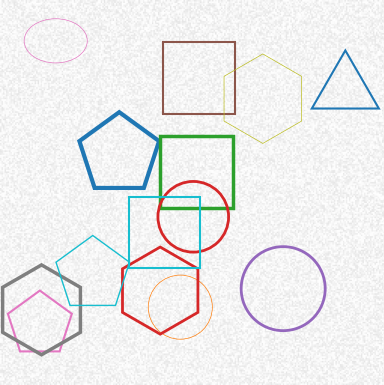[{"shape": "pentagon", "thickness": 3, "radius": 0.54, "center": [0.31, 0.6]}, {"shape": "triangle", "thickness": 1.5, "radius": 0.5, "center": [0.897, 0.768]}, {"shape": "circle", "thickness": 0.5, "radius": 0.42, "center": [0.468, 0.202]}, {"shape": "square", "thickness": 2.5, "radius": 0.47, "center": [0.51, 0.553]}, {"shape": "circle", "thickness": 2, "radius": 0.46, "center": [0.502, 0.437]}, {"shape": "hexagon", "thickness": 2, "radius": 0.57, "center": [0.416, 0.245]}, {"shape": "circle", "thickness": 2, "radius": 0.55, "center": [0.736, 0.25]}, {"shape": "square", "thickness": 1.5, "radius": 0.47, "center": [0.516, 0.799]}, {"shape": "pentagon", "thickness": 1.5, "radius": 0.44, "center": [0.104, 0.158]}, {"shape": "oval", "thickness": 0.5, "radius": 0.41, "center": [0.145, 0.894]}, {"shape": "hexagon", "thickness": 2.5, "radius": 0.58, "center": [0.108, 0.195]}, {"shape": "hexagon", "thickness": 0.5, "radius": 0.58, "center": [0.683, 0.744]}, {"shape": "pentagon", "thickness": 1, "radius": 0.5, "center": [0.241, 0.288]}, {"shape": "square", "thickness": 1.5, "radius": 0.46, "center": [0.427, 0.396]}]